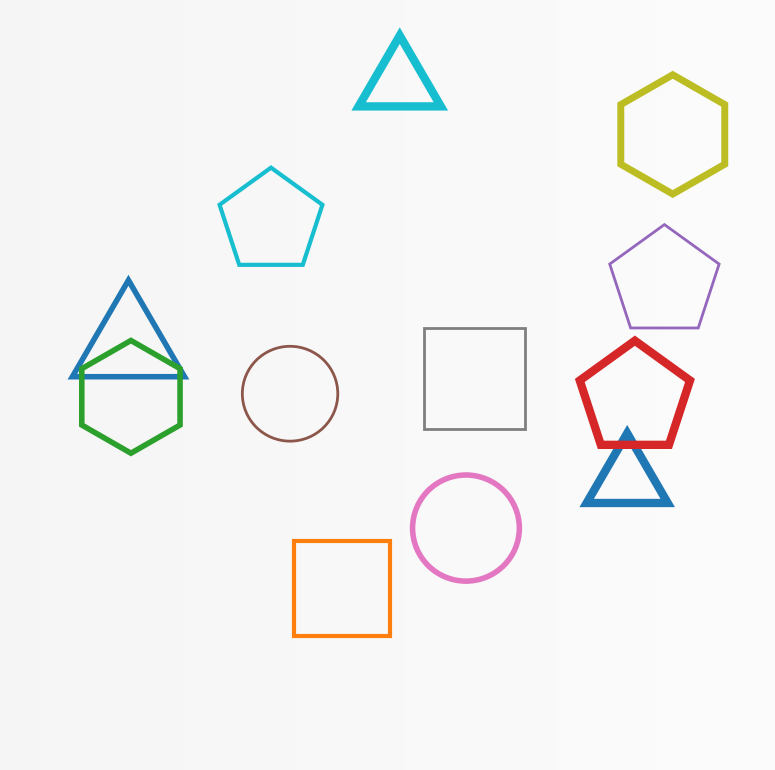[{"shape": "triangle", "thickness": 2, "radius": 0.42, "center": [0.166, 0.553]}, {"shape": "triangle", "thickness": 3, "radius": 0.3, "center": [0.809, 0.377]}, {"shape": "square", "thickness": 1.5, "radius": 0.31, "center": [0.442, 0.236]}, {"shape": "hexagon", "thickness": 2, "radius": 0.37, "center": [0.169, 0.485]}, {"shape": "pentagon", "thickness": 3, "radius": 0.37, "center": [0.819, 0.483]}, {"shape": "pentagon", "thickness": 1, "radius": 0.37, "center": [0.857, 0.634]}, {"shape": "circle", "thickness": 1, "radius": 0.31, "center": [0.374, 0.489]}, {"shape": "circle", "thickness": 2, "radius": 0.34, "center": [0.601, 0.314]}, {"shape": "square", "thickness": 1, "radius": 0.33, "center": [0.613, 0.509]}, {"shape": "hexagon", "thickness": 2.5, "radius": 0.39, "center": [0.868, 0.825]}, {"shape": "triangle", "thickness": 3, "radius": 0.31, "center": [0.516, 0.892]}, {"shape": "pentagon", "thickness": 1.5, "radius": 0.35, "center": [0.35, 0.713]}]